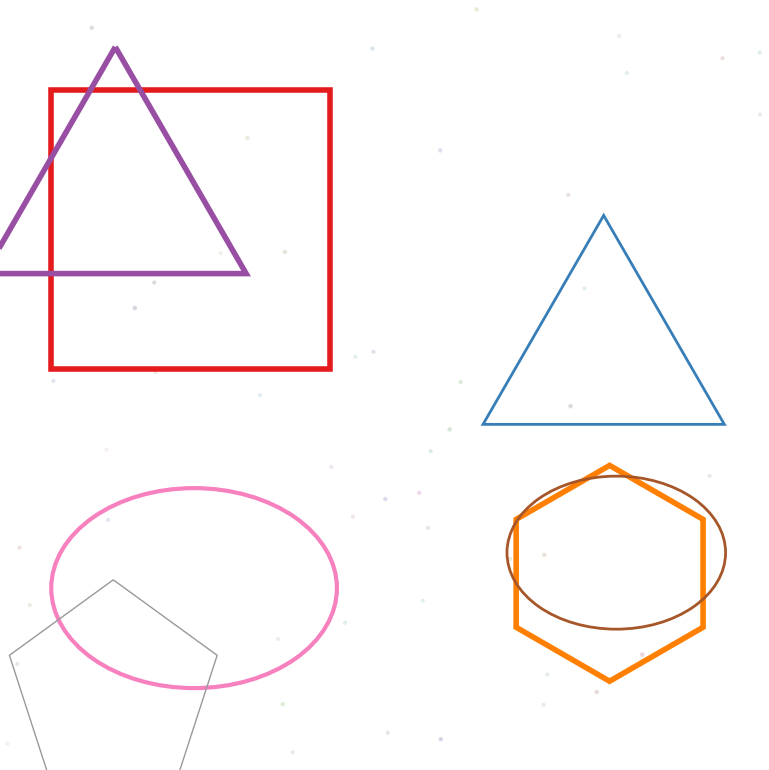[{"shape": "square", "thickness": 2, "radius": 0.91, "center": [0.247, 0.702]}, {"shape": "triangle", "thickness": 1, "radius": 0.9, "center": [0.784, 0.539]}, {"shape": "triangle", "thickness": 2, "radius": 0.98, "center": [0.15, 0.743]}, {"shape": "hexagon", "thickness": 2, "radius": 0.7, "center": [0.792, 0.255]}, {"shape": "oval", "thickness": 1, "radius": 0.71, "center": [0.8, 0.282]}, {"shape": "oval", "thickness": 1.5, "radius": 0.93, "center": [0.252, 0.236]}, {"shape": "pentagon", "thickness": 0.5, "radius": 0.71, "center": [0.147, 0.105]}]